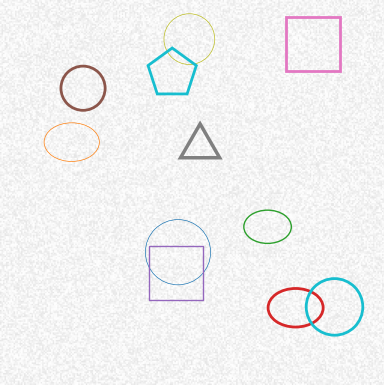[{"shape": "circle", "thickness": 0.5, "radius": 0.42, "center": [0.462, 0.345]}, {"shape": "oval", "thickness": 0.5, "radius": 0.36, "center": [0.186, 0.631]}, {"shape": "oval", "thickness": 1, "radius": 0.31, "center": [0.695, 0.411]}, {"shape": "oval", "thickness": 2, "radius": 0.36, "center": [0.768, 0.201]}, {"shape": "square", "thickness": 1, "radius": 0.35, "center": [0.457, 0.291]}, {"shape": "circle", "thickness": 2, "radius": 0.29, "center": [0.216, 0.771]}, {"shape": "square", "thickness": 2, "radius": 0.35, "center": [0.812, 0.887]}, {"shape": "triangle", "thickness": 2.5, "radius": 0.29, "center": [0.52, 0.62]}, {"shape": "circle", "thickness": 0.5, "radius": 0.33, "center": [0.492, 0.898]}, {"shape": "pentagon", "thickness": 2, "radius": 0.33, "center": [0.447, 0.809]}, {"shape": "circle", "thickness": 2, "radius": 0.37, "center": [0.869, 0.203]}]